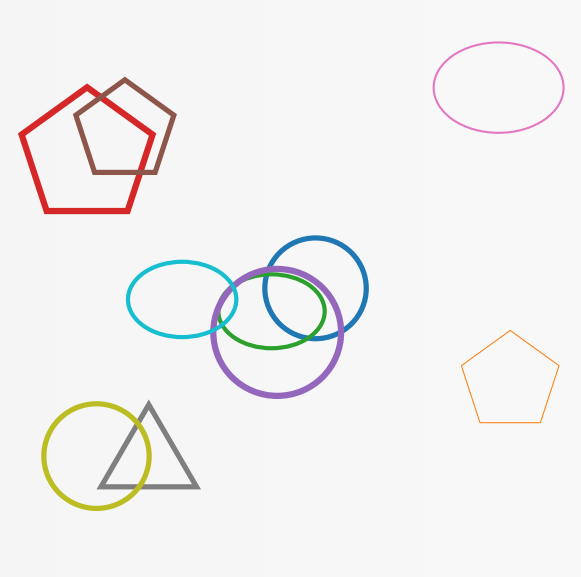[{"shape": "circle", "thickness": 2.5, "radius": 0.44, "center": [0.543, 0.5]}, {"shape": "pentagon", "thickness": 0.5, "radius": 0.44, "center": [0.878, 0.339]}, {"shape": "oval", "thickness": 2, "radius": 0.46, "center": [0.467, 0.46]}, {"shape": "pentagon", "thickness": 3, "radius": 0.59, "center": [0.15, 0.73]}, {"shape": "circle", "thickness": 3, "radius": 0.55, "center": [0.477, 0.424]}, {"shape": "pentagon", "thickness": 2.5, "radius": 0.44, "center": [0.215, 0.772]}, {"shape": "oval", "thickness": 1, "radius": 0.56, "center": [0.858, 0.847]}, {"shape": "triangle", "thickness": 2.5, "radius": 0.47, "center": [0.256, 0.204]}, {"shape": "circle", "thickness": 2.5, "radius": 0.45, "center": [0.166, 0.209]}, {"shape": "oval", "thickness": 2, "radius": 0.47, "center": [0.313, 0.481]}]